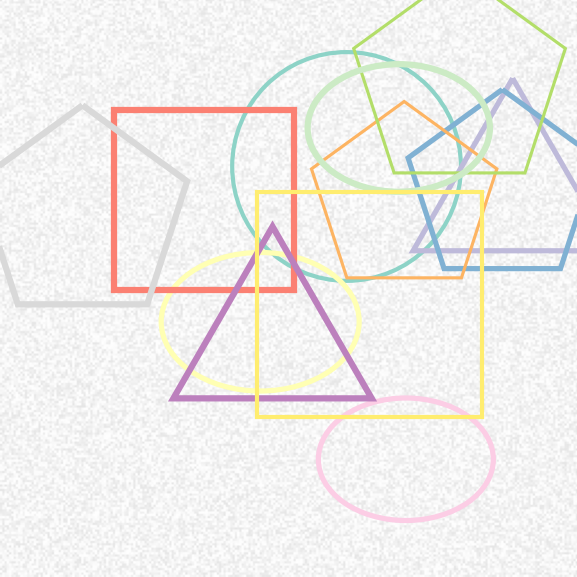[{"shape": "circle", "thickness": 2, "radius": 0.99, "center": [0.6, 0.711]}, {"shape": "oval", "thickness": 2.5, "radius": 0.86, "center": [0.451, 0.442]}, {"shape": "triangle", "thickness": 2.5, "radius": 1.0, "center": [0.888, 0.664]}, {"shape": "square", "thickness": 3, "radius": 0.78, "center": [0.354, 0.653]}, {"shape": "pentagon", "thickness": 2.5, "radius": 0.86, "center": [0.87, 0.673]}, {"shape": "pentagon", "thickness": 1.5, "radius": 0.84, "center": [0.7, 0.655]}, {"shape": "pentagon", "thickness": 1.5, "radius": 0.96, "center": [0.796, 0.856]}, {"shape": "oval", "thickness": 2.5, "radius": 0.76, "center": [0.703, 0.204]}, {"shape": "pentagon", "thickness": 3, "radius": 0.95, "center": [0.143, 0.626]}, {"shape": "triangle", "thickness": 3, "radius": 0.99, "center": [0.472, 0.408]}, {"shape": "oval", "thickness": 3, "radius": 0.79, "center": [0.691, 0.778]}, {"shape": "square", "thickness": 2, "radius": 0.97, "center": [0.64, 0.472]}]